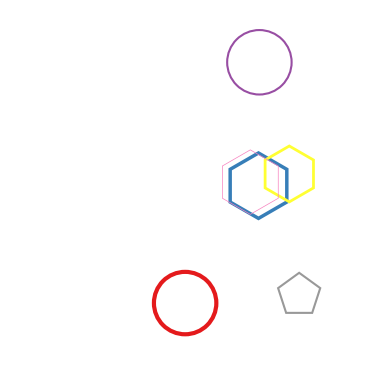[{"shape": "circle", "thickness": 3, "radius": 0.41, "center": [0.481, 0.213]}, {"shape": "hexagon", "thickness": 2.5, "radius": 0.42, "center": [0.671, 0.518]}, {"shape": "circle", "thickness": 1.5, "radius": 0.42, "center": [0.674, 0.838]}, {"shape": "hexagon", "thickness": 2, "radius": 0.36, "center": [0.751, 0.548]}, {"shape": "hexagon", "thickness": 0.5, "radius": 0.42, "center": [0.65, 0.527]}, {"shape": "pentagon", "thickness": 1.5, "radius": 0.29, "center": [0.777, 0.234]}]